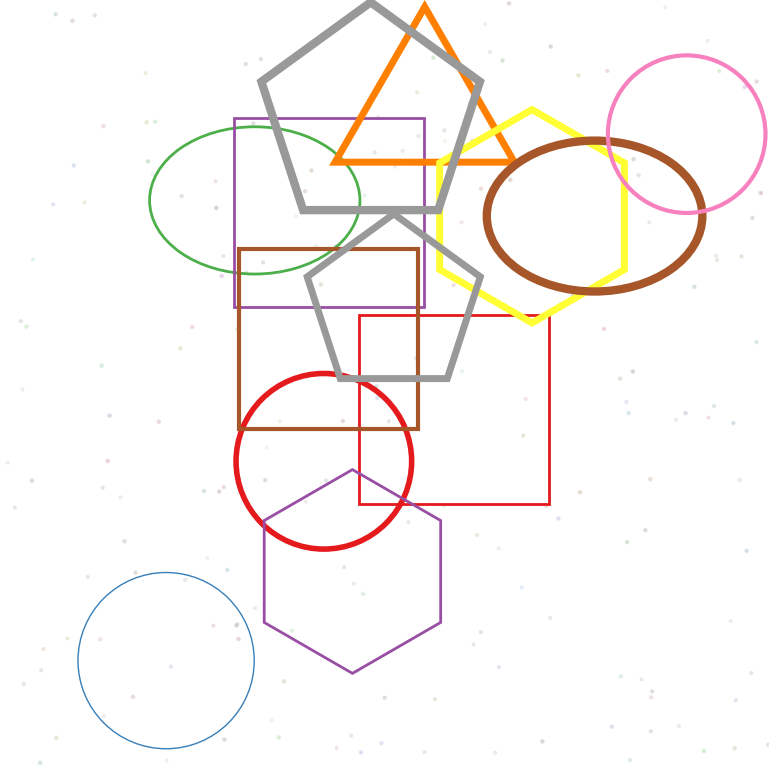[{"shape": "square", "thickness": 1, "radius": 0.62, "center": [0.589, 0.468]}, {"shape": "circle", "thickness": 2, "radius": 0.57, "center": [0.421, 0.401]}, {"shape": "circle", "thickness": 0.5, "radius": 0.57, "center": [0.216, 0.142]}, {"shape": "oval", "thickness": 1, "radius": 0.68, "center": [0.331, 0.74]}, {"shape": "hexagon", "thickness": 1, "radius": 0.66, "center": [0.458, 0.258]}, {"shape": "square", "thickness": 1, "radius": 0.62, "center": [0.428, 0.724]}, {"shape": "triangle", "thickness": 2.5, "radius": 0.67, "center": [0.552, 0.857]}, {"shape": "hexagon", "thickness": 2.5, "radius": 0.69, "center": [0.691, 0.719]}, {"shape": "square", "thickness": 1.5, "radius": 0.58, "center": [0.427, 0.56]}, {"shape": "oval", "thickness": 3, "radius": 0.7, "center": [0.772, 0.719]}, {"shape": "circle", "thickness": 1.5, "radius": 0.51, "center": [0.892, 0.826]}, {"shape": "pentagon", "thickness": 3, "radius": 0.75, "center": [0.481, 0.848]}, {"shape": "pentagon", "thickness": 2.5, "radius": 0.59, "center": [0.511, 0.604]}]